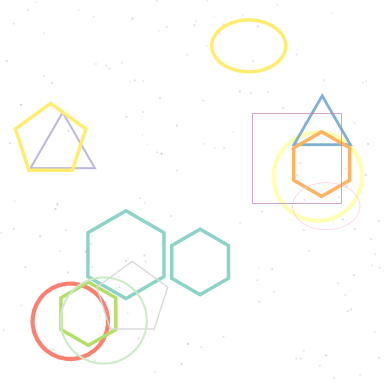[{"shape": "hexagon", "thickness": 2.5, "radius": 0.43, "center": [0.52, 0.32]}, {"shape": "hexagon", "thickness": 2.5, "radius": 0.57, "center": [0.327, 0.338]}, {"shape": "circle", "thickness": 3, "radius": 0.57, "center": [0.825, 0.541]}, {"shape": "triangle", "thickness": 1.5, "radius": 0.48, "center": [0.163, 0.611]}, {"shape": "circle", "thickness": 3, "radius": 0.49, "center": [0.183, 0.165]}, {"shape": "triangle", "thickness": 2, "radius": 0.42, "center": [0.837, 0.667]}, {"shape": "hexagon", "thickness": 2.5, "radius": 0.42, "center": [0.835, 0.574]}, {"shape": "hexagon", "thickness": 2.5, "radius": 0.41, "center": [0.23, 0.185]}, {"shape": "oval", "thickness": 0.5, "radius": 0.44, "center": [0.847, 0.464]}, {"shape": "pentagon", "thickness": 1, "radius": 0.49, "center": [0.343, 0.224]}, {"shape": "square", "thickness": 0.5, "radius": 0.58, "center": [0.771, 0.59]}, {"shape": "circle", "thickness": 1.5, "radius": 0.56, "center": [0.269, 0.167]}, {"shape": "oval", "thickness": 2.5, "radius": 0.48, "center": [0.646, 0.881]}, {"shape": "pentagon", "thickness": 2.5, "radius": 0.48, "center": [0.131, 0.635]}]